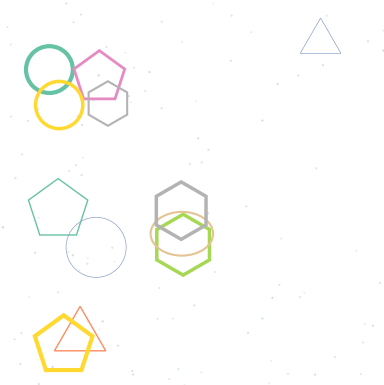[{"shape": "pentagon", "thickness": 1, "radius": 0.4, "center": [0.151, 0.455]}, {"shape": "circle", "thickness": 3, "radius": 0.3, "center": [0.128, 0.819]}, {"shape": "triangle", "thickness": 1, "radius": 0.38, "center": [0.208, 0.127]}, {"shape": "circle", "thickness": 0.5, "radius": 0.39, "center": [0.25, 0.358]}, {"shape": "triangle", "thickness": 0.5, "radius": 0.31, "center": [0.833, 0.892]}, {"shape": "pentagon", "thickness": 2, "radius": 0.35, "center": [0.258, 0.799]}, {"shape": "hexagon", "thickness": 2.5, "radius": 0.4, "center": [0.476, 0.364]}, {"shape": "circle", "thickness": 2.5, "radius": 0.31, "center": [0.154, 0.727]}, {"shape": "pentagon", "thickness": 3, "radius": 0.39, "center": [0.165, 0.102]}, {"shape": "oval", "thickness": 1.5, "radius": 0.41, "center": [0.472, 0.393]}, {"shape": "hexagon", "thickness": 2.5, "radius": 0.37, "center": [0.471, 0.453]}, {"shape": "hexagon", "thickness": 1.5, "radius": 0.29, "center": [0.28, 0.731]}]